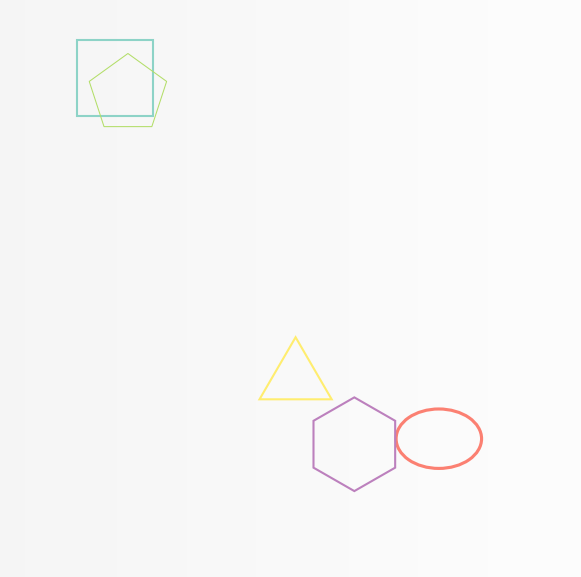[{"shape": "square", "thickness": 1, "radius": 0.33, "center": [0.198, 0.863]}, {"shape": "oval", "thickness": 1.5, "radius": 0.37, "center": [0.755, 0.239]}, {"shape": "pentagon", "thickness": 0.5, "radius": 0.35, "center": [0.22, 0.837]}, {"shape": "hexagon", "thickness": 1, "radius": 0.41, "center": [0.61, 0.23]}, {"shape": "triangle", "thickness": 1, "radius": 0.36, "center": [0.509, 0.344]}]